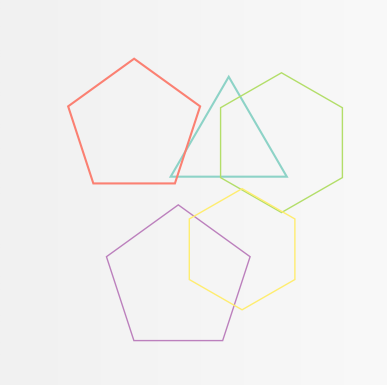[{"shape": "triangle", "thickness": 1.5, "radius": 0.86, "center": [0.59, 0.628]}, {"shape": "pentagon", "thickness": 1.5, "radius": 0.9, "center": [0.346, 0.668]}, {"shape": "hexagon", "thickness": 1, "radius": 0.91, "center": [0.726, 0.629]}, {"shape": "pentagon", "thickness": 1, "radius": 0.97, "center": [0.46, 0.273]}, {"shape": "hexagon", "thickness": 1, "radius": 0.79, "center": [0.625, 0.353]}]